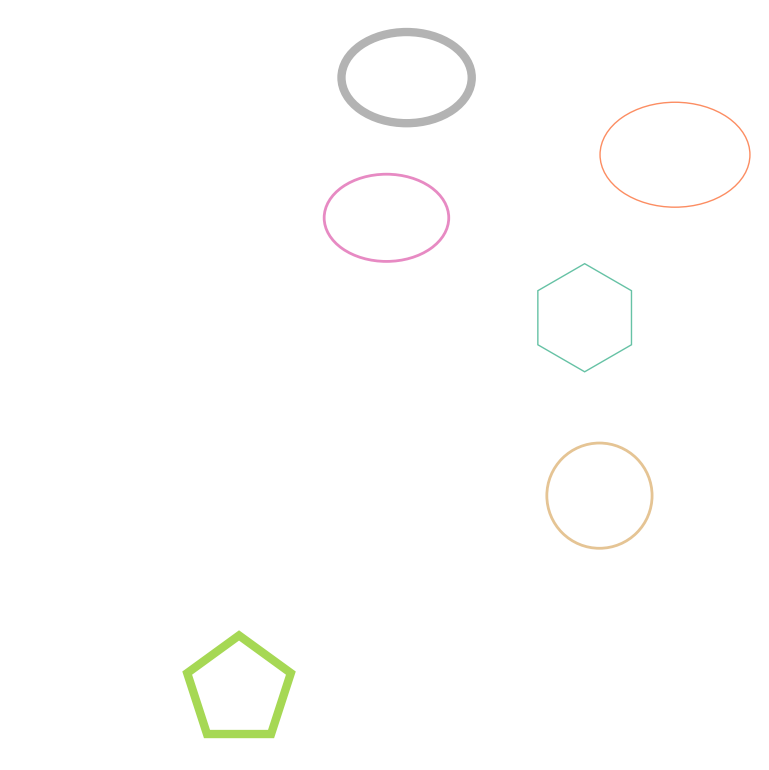[{"shape": "hexagon", "thickness": 0.5, "radius": 0.35, "center": [0.759, 0.587]}, {"shape": "oval", "thickness": 0.5, "radius": 0.49, "center": [0.877, 0.799]}, {"shape": "oval", "thickness": 1, "radius": 0.4, "center": [0.502, 0.717]}, {"shape": "pentagon", "thickness": 3, "radius": 0.35, "center": [0.31, 0.104]}, {"shape": "circle", "thickness": 1, "radius": 0.34, "center": [0.779, 0.356]}, {"shape": "oval", "thickness": 3, "radius": 0.42, "center": [0.528, 0.899]}]